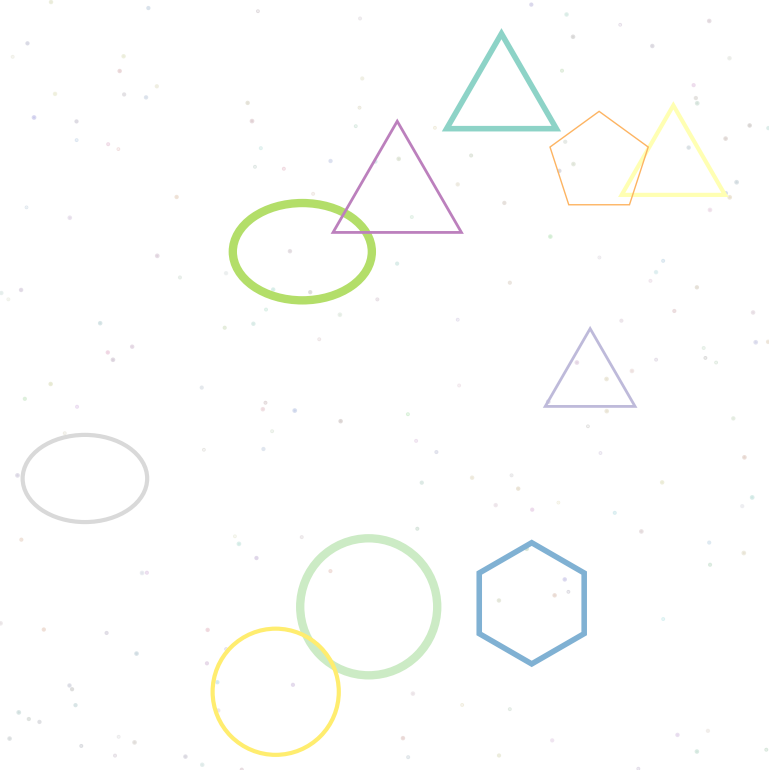[{"shape": "triangle", "thickness": 2, "radius": 0.41, "center": [0.651, 0.874]}, {"shape": "triangle", "thickness": 1.5, "radius": 0.39, "center": [0.874, 0.786]}, {"shape": "triangle", "thickness": 1, "radius": 0.34, "center": [0.766, 0.506]}, {"shape": "hexagon", "thickness": 2, "radius": 0.39, "center": [0.691, 0.216]}, {"shape": "pentagon", "thickness": 0.5, "radius": 0.34, "center": [0.778, 0.788]}, {"shape": "oval", "thickness": 3, "radius": 0.45, "center": [0.393, 0.673]}, {"shape": "oval", "thickness": 1.5, "radius": 0.4, "center": [0.11, 0.379]}, {"shape": "triangle", "thickness": 1, "radius": 0.48, "center": [0.516, 0.746]}, {"shape": "circle", "thickness": 3, "radius": 0.44, "center": [0.479, 0.212]}, {"shape": "circle", "thickness": 1.5, "radius": 0.41, "center": [0.358, 0.102]}]